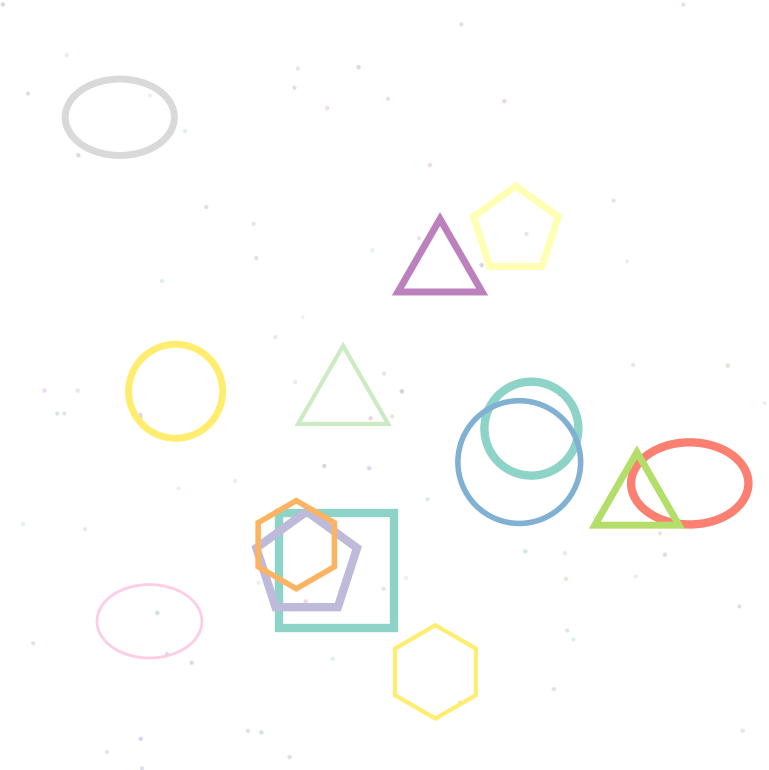[{"shape": "square", "thickness": 3, "radius": 0.37, "center": [0.437, 0.259]}, {"shape": "circle", "thickness": 3, "radius": 0.3, "center": [0.69, 0.443]}, {"shape": "pentagon", "thickness": 2.5, "radius": 0.29, "center": [0.67, 0.701]}, {"shape": "pentagon", "thickness": 3, "radius": 0.34, "center": [0.398, 0.267]}, {"shape": "oval", "thickness": 3, "radius": 0.38, "center": [0.896, 0.372]}, {"shape": "circle", "thickness": 2, "radius": 0.4, "center": [0.674, 0.4]}, {"shape": "hexagon", "thickness": 2, "radius": 0.29, "center": [0.385, 0.293]}, {"shape": "triangle", "thickness": 2.5, "radius": 0.32, "center": [0.827, 0.35]}, {"shape": "oval", "thickness": 1, "radius": 0.34, "center": [0.194, 0.193]}, {"shape": "oval", "thickness": 2.5, "radius": 0.35, "center": [0.156, 0.848]}, {"shape": "triangle", "thickness": 2.5, "radius": 0.32, "center": [0.571, 0.652]}, {"shape": "triangle", "thickness": 1.5, "radius": 0.34, "center": [0.446, 0.483]}, {"shape": "circle", "thickness": 2.5, "radius": 0.31, "center": [0.228, 0.492]}, {"shape": "hexagon", "thickness": 1.5, "radius": 0.3, "center": [0.565, 0.127]}]